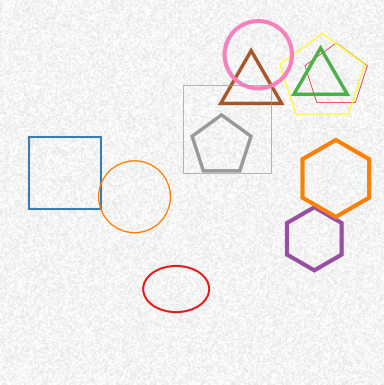[{"shape": "pentagon", "thickness": 0.5, "radius": 0.43, "center": [0.873, 0.803]}, {"shape": "oval", "thickness": 1.5, "radius": 0.43, "center": [0.458, 0.249]}, {"shape": "square", "thickness": 1.5, "radius": 0.47, "center": [0.168, 0.55]}, {"shape": "triangle", "thickness": 2.5, "radius": 0.4, "center": [0.833, 0.795]}, {"shape": "hexagon", "thickness": 3, "radius": 0.41, "center": [0.816, 0.38]}, {"shape": "hexagon", "thickness": 3, "radius": 0.5, "center": [0.872, 0.537]}, {"shape": "circle", "thickness": 1, "radius": 0.47, "center": [0.349, 0.489]}, {"shape": "pentagon", "thickness": 1, "radius": 0.58, "center": [0.837, 0.797]}, {"shape": "triangle", "thickness": 2.5, "radius": 0.46, "center": [0.652, 0.777]}, {"shape": "circle", "thickness": 3, "radius": 0.44, "center": [0.671, 0.858]}, {"shape": "square", "thickness": 0.5, "radius": 0.57, "center": [0.589, 0.664]}, {"shape": "pentagon", "thickness": 2.5, "radius": 0.4, "center": [0.576, 0.621]}]